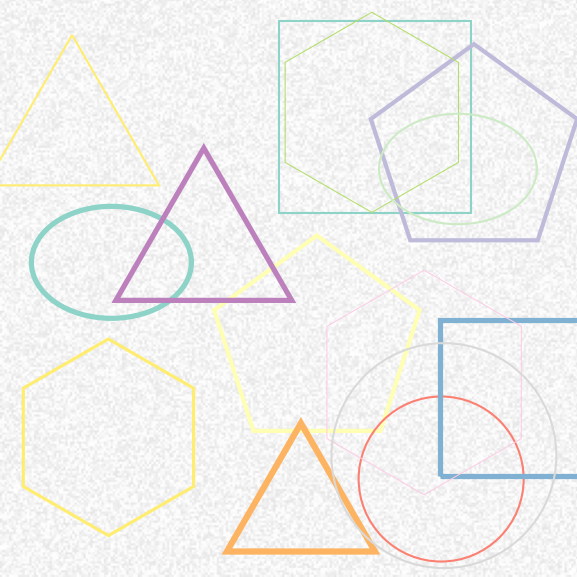[{"shape": "square", "thickness": 1, "radius": 0.83, "center": [0.65, 0.797]}, {"shape": "oval", "thickness": 2.5, "radius": 0.69, "center": [0.193, 0.545]}, {"shape": "pentagon", "thickness": 2, "radius": 0.94, "center": [0.549, 0.404]}, {"shape": "pentagon", "thickness": 2, "radius": 0.94, "center": [0.821, 0.735]}, {"shape": "circle", "thickness": 1, "radius": 0.71, "center": [0.764, 0.17]}, {"shape": "square", "thickness": 2.5, "radius": 0.68, "center": [0.897, 0.309]}, {"shape": "triangle", "thickness": 3, "radius": 0.74, "center": [0.521, 0.118]}, {"shape": "hexagon", "thickness": 0.5, "radius": 0.87, "center": [0.644, 0.805]}, {"shape": "hexagon", "thickness": 0.5, "radius": 0.97, "center": [0.734, 0.337]}, {"shape": "circle", "thickness": 1, "radius": 0.97, "center": [0.769, 0.21]}, {"shape": "triangle", "thickness": 2.5, "radius": 0.88, "center": [0.353, 0.567]}, {"shape": "oval", "thickness": 1, "radius": 0.68, "center": [0.793, 0.707]}, {"shape": "hexagon", "thickness": 1.5, "radius": 0.85, "center": [0.188, 0.242]}, {"shape": "triangle", "thickness": 1, "radius": 0.87, "center": [0.125, 0.765]}]